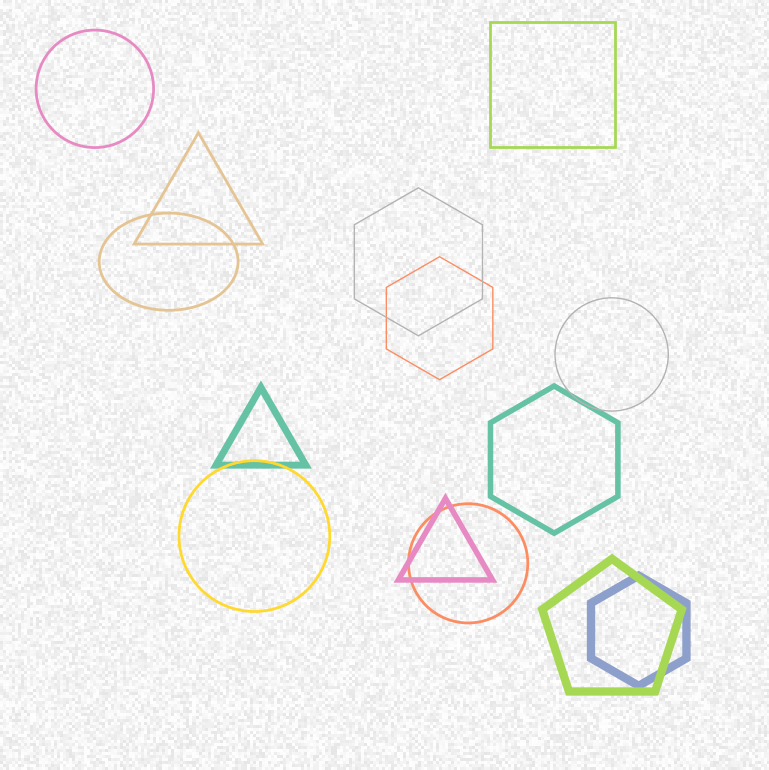[{"shape": "triangle", "thickness": 2.5, "radius": 0.34, "center": [0.339, 0.43]}, {"shape": "hexagon", "thickness": 2, "radius": 0.48, "center": [0.72, 0.403]}, {"shape": "circle", "thickness": 1, "radius": 0.39, "center": [0.608, 0.268]}, {"shape": "hexagon", "thickness": 0.5, "radius": 0.4, "center": [0.571, 0.587]}, {"shape": "hexagon", "thickness": 3, "radius": 0.36, "center": [0.83, 0.181]}, {"shape": "triangle", "thickness": 2, "radius": 0.35, "center": [0.578, 0.282]}, {"shape": "circle", "thickness": 1, "radius": 0.38, "center": [0.123, 0.885]}, {"shape": "pentagon", "thickness": 3, "radius": 0.48, "center": [0.795, 0.179]}, {"shape": "square", "thickness": 1, "radius": 0.41, "center": [0.718, 0.89]}, {"shape": "circle", "thickness": 1, "radius": 0.49, "center": [0.33, 0.304]}, {"shape": "oval", "thickness": 1, "radius": 0.45, "center": [0.219, 0.66]}, {"shape": "triangle", "thickness": 1, "radius": 0.48, "center": [0.258, 0.731]}, {"shape": "circle", "thickness": 0.5, "radius": 0.37, "center": [0.794, 0.54]}, {"shape": "hexagon", "thickness": 0.5, "radius": 0.48, "center": [0.543, 0.66]}]